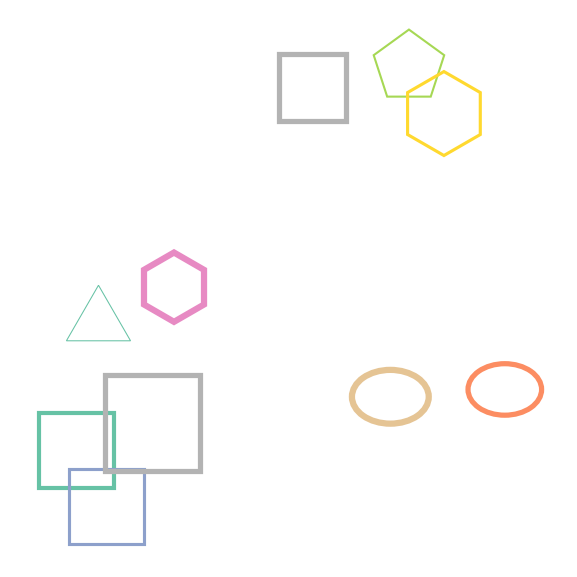[{"shape": "triangle", "thickness": 0.5, "radius": 0.32, "center": [0.171, 0.441]}, {"shape": "square", "thickness": 2, "radius": 0.32, "center": [0.133, 0.22]}, {"shape": "oval", "thickness": 2.5, "radius": 0.32, "center": [0.874, 0.325]}, {"shape": "square", "thickness": 1.5, "radius": 0.32, "center": [0.184, 0.121]}, {"shape": "hexagon", "thickness": 3, "radius": 0.3, "center": [0.301, 0.502]}, {"shape": "pentagon", "thickness": 1, "radius": 0.32, "center": [0.708, 0.884]}, {"shape": "hexagon", "thickness": 1.5, "radius": 0.36, "center": [0.769, 0.803]}, {"shape": "oval", "thickness": 3, "radius": 0.33, "center": [0.676, 0.312]}, {"shape": "square", "thickness": 2.5, "radius": 0.41, "center": [0.264, 0.267]}, {"shape": "square", "thickness": 2.5, "radius": 0.29, "center": [0.541, 0.848]}]